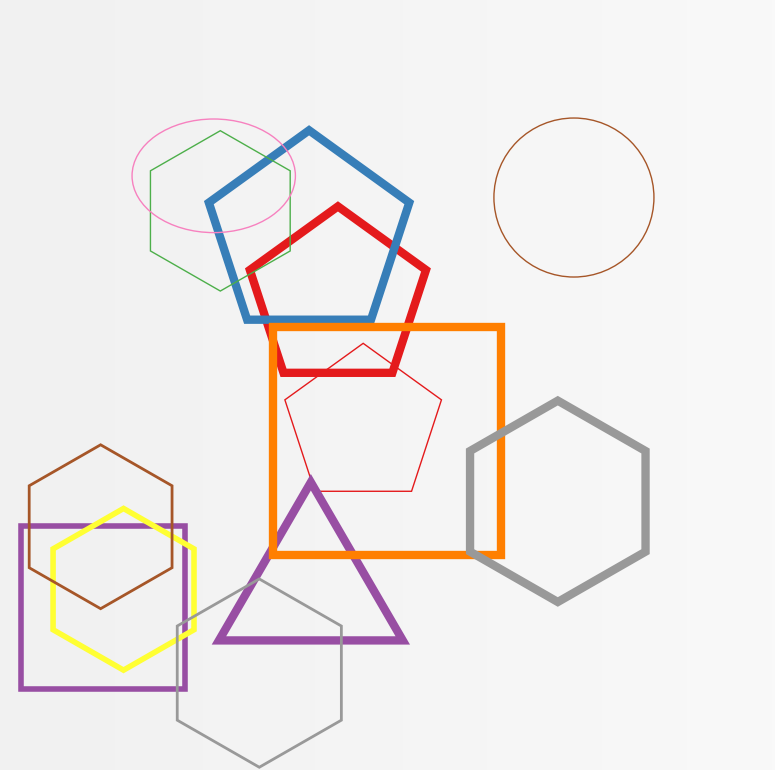[{"shape": "pentagon", "thickness": 0.5, "radius": 0.53, "center": [0.469, 0.448]}, {"shape": "pentagon", "thickness": 3, "radius": 0.6, "center": [0.436, 0.612]}, {"shape": "pentagon", "thickness": 3, "radius": 0.68, "center": [0.399, 0.695]}, {"shape": "hexagon", "thickness": 0.5, "radius": 0.52, "center": [0.284, 0.726]}, {"shape": "square", "thickness": 2, "radius": 0.53, "center": [0.133, 0.211]}, {"shape": "triangle", "thickness": 3, "radius": 0.68, "center": [0.401, 0.237]}, {"shape": "square", "thickness": 3, "radius": 0.74, "center": [0.499, 0.427]}, {"shape": "hexagon", "thickness": 2, "radius": 0.52, "center": [0.159, 0.235]}, {"shape": "hexagon", "thickness": 1, "radius": 0.53, "center": [0.13, 0.316]}, {"shape": "circle", "thickness": 0.5, "radius": 0.52, "center": [0.741, 0.743]}, {"shape": "oval", "thickness": 0.5, "radius": 0.53, "center": [0.276, 0.772]}, {"shape": "hexagon", "thickness": 3, "radius": 0.65, "center": [0.72, 0.349]}, {"shape": "hexagon", "thickness": 1, "radius": 0.61, "center": [0.335, 0.126]}]